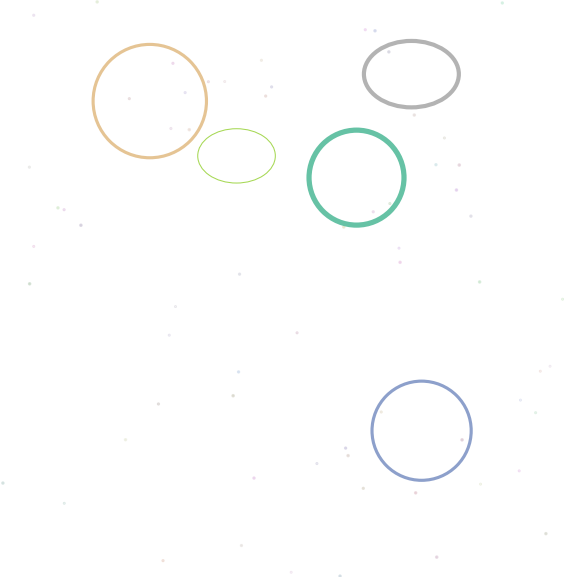[{"shape": "circle", "thickness": 2.5, "radius": 0.41, "center": [0.617, 0.692]}, {"shape": "circle", "thickness": 1.5, "radius": 0.43, "center": [0.73, 0.253]}, {"shape": "oval", "thickness": 0.5, "radius": 0.34, "center": [0.41, 0.729]}, {"shape": "circle", "thickness": 1.5, "radius": 0.49, "center": [0.259, 0.824]}, {"shape": "oval", "thickness": 2, "radius": 0.41, "center": [0.712, 0.871]}]